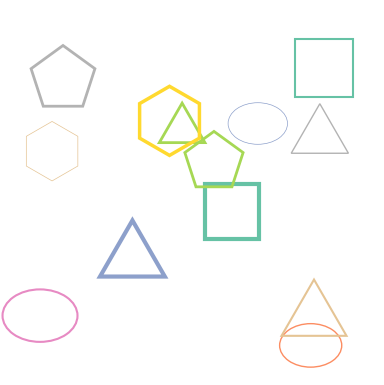[{"shape": "square", "thickness": 1.5, "radius": 0.38, "center": [0.842, 0.822]}, {"shape": "square", "thickness": 3, "radius": 0.35, "center": [0.603, 0.451]}, {"shape": "oval", "thickness": 1, "radius": 0.4, "center": [0.807, 0.103]}, {"shape": "oval", "thickness": 0.5, "radius": 0.39, "center": [0.67, 0.679]}, {"shape": "triangle", "thickness": 3, "radius": 0.49, "center": [0.344, 0.33]}, {"shape": "oval", "thickness": 1.5, "radius": 0.49, "center": [0.104, 0.18]}, {"shape": "triangle", "thickness": 2, "radius": 0.34, "center": [0.473, 0.664]}, {"shape": "pentagon", "thickness": 2, "radius": 0.4, "center": [0.556, 0.579]}, {"shape": "hexagon", "thickness": 2.5, "radius": 0.45, "center": [0.44, 0.686]}, {"shape": "triangle", "thickness": 1.5, "radius": 0.49, "center": [0.816, 0.176]}, {"shape": "hexagon", "thickness": 0.5, "radius": 0.39, "center": [0.135, 0.607]}, {"shape": "triangle", "thickness": 1, "radius": 0.43, "center": [0.831, 0.645]}, {"shape": "pentagon", "thickness": 2, "radius": 0.44, "center": [0.164, 0.795]}]